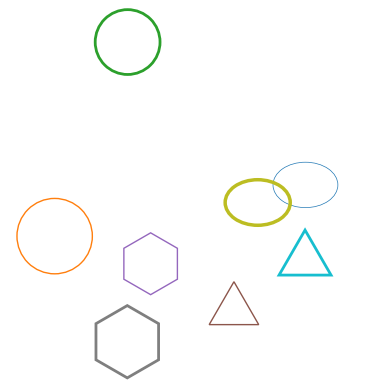[{"shape": "oval", "thickness": 0.5, "radius": 0.42, "center": [0.793, 0.52]}, {"shape": "circle", "thickness": 1, "radius": 0.49, "center": [0.142, 0.387]}, {"shape": "circle", "thickness": 2, "radius": 0.42, "center": [0.331, 0.891]}, {"shape": "hexagon", "thickness": 1, "radius": 0.4, "center": [0.391, 0.315]}, {"shape": "triangle", "thickness": 1, "radius": 0.37, "center": [0.608, 0.194]}, {"shape": "hexagon", "thickness": 2, "radius": 0.47, "center": [0.331, 0.112]}, {"shape": "oval", "thickness": 2.5, "radius": 0.42, "center": [0.669, 0.474]}, {"shape": "triangle", "thickness": 2, "radius": 0.39, "center": [0.792, 0.324]}]